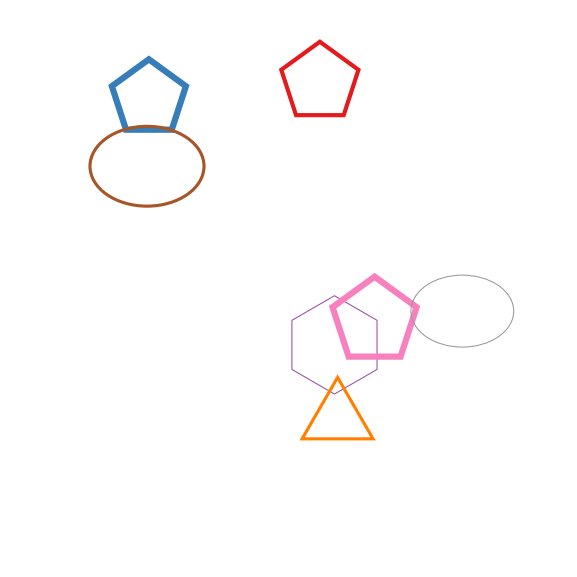[{"shape": "pentagon", "thickness": 2, "radius": 0.35, "center": [0.554, 0.857]}, {"shape": "pentagon", "thickness": 3, "radius": 0.34, "center": [0.258, 0.829]}, {"shape": "hexagon", "thickness": 0.5, "radius": 0.43, "center": [0.579, 0.402]}, {"shape": "triangle", "thickness": 1.5, "radius": 0.35, "center": [0.585, 0.275]}, {"shape": "oval", "thickness": 1.5, "radius": 0.49, "center": [0.255, 0.711]}, {"shape": "pentagon", "thickness": 3, "radius": 0.38, "center": [0.649, 0.444]}, {"shape": "oval", "thickness": 0.5, "radius": 0.44, "center": [0.801, 0.46]}]